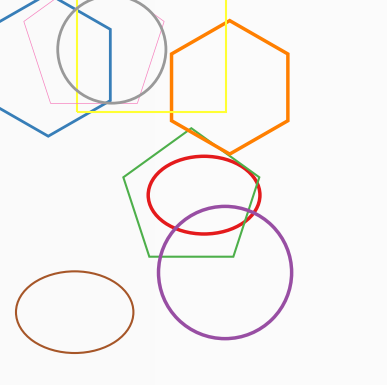[{"shape": "oval", "thickness": 2.5, "radius": 0.72, "center": [0.527, 0.493]}, {"shape": "hexagon", "thickness": 2, "radius": 0.93, "center": [0.124, 0.831]}, {"shape": "pentagon", "thickness": 1.5, "radius": 0.92, "center": [0.494, 0.482]}, {"shape": "circle", "thickness": 2.5, "radius": 0.86, "center": [0.581, 0.292]}, {"shape": "hexagon", "thickness": 2.5, "radius": 0.87, "center": [0.593, 0.773]}, {"shape": "square", "thickness": 1.5, "radius": 0.96, "center": [0.391, 0.9]}, {"shape": "oval", "thickness": 1.5, "radius": 0.76, "center": [0.193, 0.189]}, {"shape": "pentagon", "thickness": 0.5, "radius": 0.95, "center": [0.243, 0.885]}, {"shape": "circle", "thickness": 2, "radius": 0.7, "center": [0.289, 0.872]}]